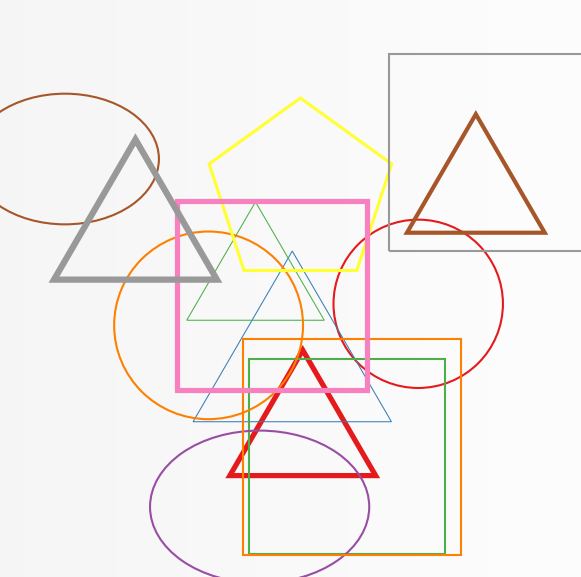[{"shape": "triangle", "thickness": 2.5, "radius": 0.72, "center": [0.521, 0.248]}, {"shape": "circle", "thickness": 1, "radius": 0.73, "center": [0.72, 0.473]}, {"shape": "triangle", "thickness": 0.5, "radius": 0.99, "center": [0.503, 0.367]}, {"shape": "triangle", "thickness": 0.5, "radius": 0.68, "center": [0.44, 0.513]}, {"shape": "square", "thickness": 1, "radius": 0.84, "center": [0.597, 0.209]}, {"shape": "oval", "thickness": 1, "radius": 0.94, "center": [0.447, 0.122]}, {"shape": "square", "thickness": 1, "radius": 0.94, "center": [0.605, 0.225]}, {"shape": "circle", "thickness": 1, "radius": 0.81, "center": [0.359, 0.436]}, {"shape": "pentagon", "thickness": 1.5, "radius": 0.83, "center": [0.517, 0.664]}, {"shape": "triangle", "thickness": 2, "radius": 0.68, "center": [0.819, 0.665]}, {"shape": "oval", "thickness": 1, "radius": 0.81, "center": [0.112, 0.724]}, {"shape": "square", "thickness": 2.5, "radius": 0.82, "center": [0.468, 0.487]}, {"shape": "square", "thickness": 1, "radius": 0.85, "center": [0.839, 0.735]}, {"shape": "triangle", "thickness": 3, "radius": 0.81, "center": [0.233, 0.596]}]